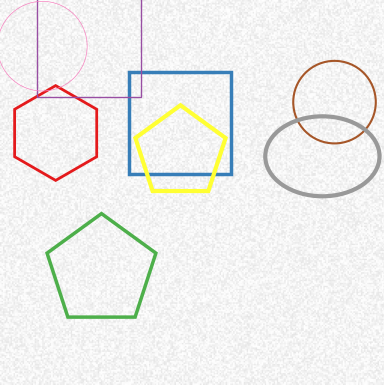[{"shape": "hexagon", "thickness": 2, "radius": 0.62, "center": [0.145, 0.655]}, {"shape": "square", "thickness": 2.5, "radius": 0.66, "center": [0.467, 0.68]}, {"shape": "pentagon", "thickness": 2.5, "radius": 0.74, "center": [0.264, 0.297]}, {"shape": "square", "thickness": 1, "radius": 0.68, "center": [0.231, 0.884]}, {"shape": "pentagon", "thickness": 3, "radius": 0.62, "center": [0.469, 0.603]}, {"shape": "circle", "thickness": 1.5, "radius": 0.54, "center": [0.869, 0.735]}, {"shape": "circle", "thickness": 0.5, "radius": 0.58, "center": [0.11, 0.88]}, {"shape": "oval", "thickness": 3, "radius": 0.74, "center": [0.837, 0.594]}]